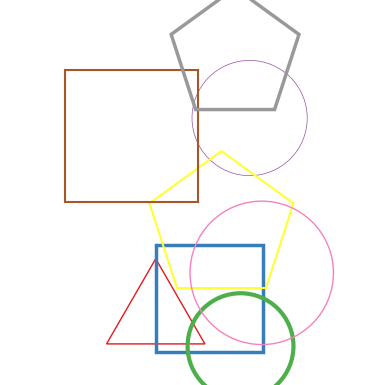[{"shape": "triangle", "thickness": 1, "radius": 0.74, "center": [0.404, 0.18]}, {"shape": "square", "thickness": 2.5, "radius": 0.69, "center": [0.545, 0.224]}, {"shape": "circle", "thickness": 3, "radius": 0.69, "center": [0.625, 0.101]}, {"shape": "circle", "thickness": 0.5, "radius": 0.75, "center": [0.648, 0.693]}, {"shape": "pentagon", "thickness": 1.5, "radius": 0.98, "center": [0.575, 0.411]}, {"shape": "square", "thickness": 1.5, "radius": 0.86, "center": [0.341, 0.647]}, {"shape": "circle", "thickness": 1, "radius": 0.93, "center": [0.68, 0.291]}, {"shape": "pentagon", "thickness": 2.5, "radius": 0.87, "center": [0.611, 0.857]}]